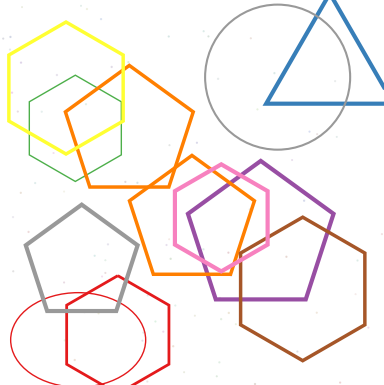[{"shape": "hexagon", "thickness": 2, "radius": 0.77, "center": [0.306, 0.131]}, {"shape": "oval", "thickness": 1, "radius": 0.88, "center": [0.203, 0.117]}, {"shape": "triangle", "thickness": 3, "radius": 0.95, "center": [0.857, 0.826]}, {"shape": "hexagon", "thickness": 1, "radius": 0.69, "center": [0.196, 0.667]}, {"shape": "pentagon", "thickness": 3, "radius": 0.99, "center": [0.677, 0.383]}, {"shape": "pentagon", "thickness": 2.5, "radius": 0.87, "center": [0.336, 0.655]}, {"shape": "pentagon", "thickness": 2.5, "radius": 0.85, "center": [0.499, 0.426]}, {"shape": "hexagon", "thickness": 2.5, "radius": 0.86, "center": [0.171, 0.771]}, {"shape": "hexagon", "thickness": 2.5, "radius": 0.93, "center": [0.786, 0.25]}, {"shape": "hexagon", "thickness": 3, "radius": 0.7, "center": [0.575, 0.434]}, {"shape": "circle", "thickness": 1.5, "radius": 0.94, "center": [0.721, 0.8]}, {"shape": "pentagon", "thickness": 3, "radius": 0.76, "center": [0.212, 0.316]}]